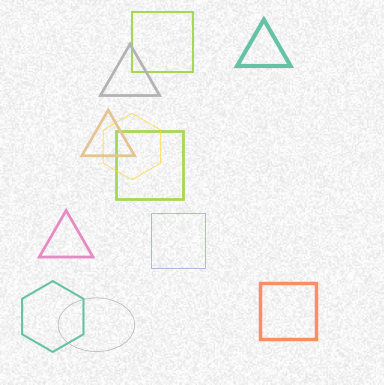[{"shape": "hexagon", "thickness": 1.5, "radius": 0.46, "center": [0.137, 0.178]}, {"shape": "triangle", "thickness": 3, "radius": 0.4, "center": [0.685, 0.869]}, {"shape": "square", "thickness": 2.5, "radius": 0.36, "center": [0.748, 0.192]}, {"shape": "square", "thickness": 0.5, "radius": 0.35, "center": [0.462, 0.375]}, {"shape": "triangle", "thickness": 2, "radius": 0.4, "center": [0.172, 0.373]}, {"shape": "square", "thickness": 2, "radius": 0.44, "center": [0.388, 0.572]}, {"shape": "square", "thickness": 1.5, "radius": 0.39, "center": [0.422, 0.891]}, {"shape": "hexagon", "thickness": 0.5, "radius": 0.43, "center": [0.343, 0.619]}, {"shape": "triangle", "thickness": 2, "radius": 0.4, "center": [0.281, 0.635]}, {"shape": "oval", "thickness": 0.5, "radius": 0.5, "center": [0.25, 0.157]}, {"shape": "triangle", "thickness": 2, "radius": 0.44, "center": [0.338, 0.796]}]